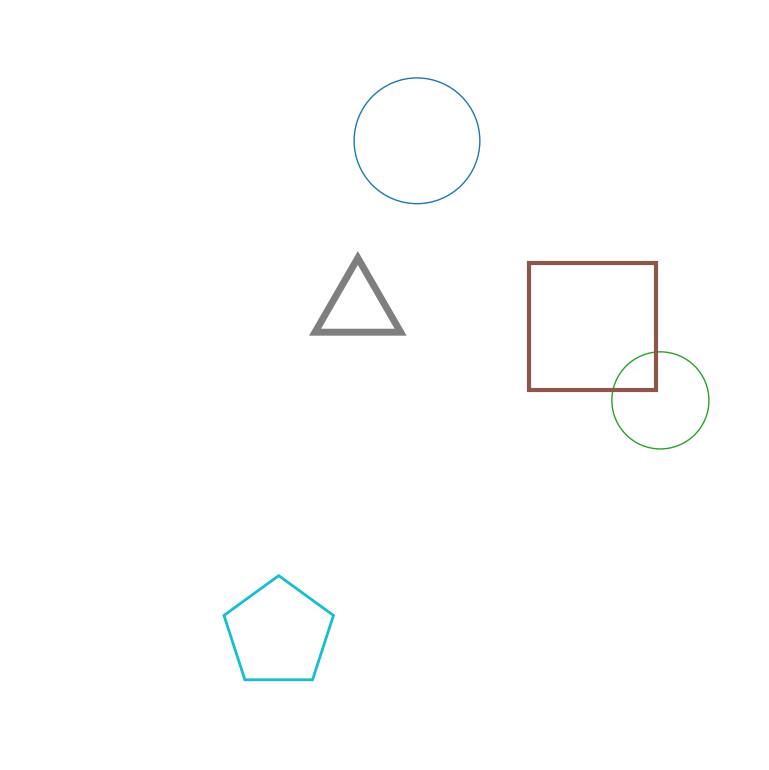[{"shape": "circle", "thickness": 0.5, "radius": 0.41, "center": [0.542, 0.817]}, {"shape": "circle", "thickness": 0.5, "radius": 0.32, "center": [0.858, 0.48]}, {"shape": "square", "thickness": 1.5, "radius": 0.41, "center": [0.77, 0.576]}, {"shape": "triangle", "thickness": 2.5, "radius": 0.32, "center": [0.465, 0.601]}, {"shape": "pentagon", "thickness": 1, "radius": 0.37, "center": [0.362, 0.178]}]